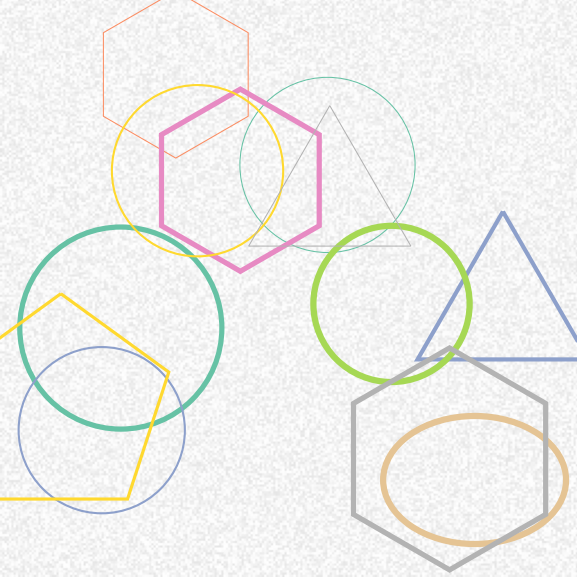[{"shape": "circle", "thickness": 0.5, "radius": 0.76, "center": [0.567, 0.714]}, {"shape": "circle", "thickness": 2.5, "radius": 0.87, "center": [0.209, 0.431]}, {"shape": "hexagon", "thickness": 0.5, "radius": 0.72, "center": [0.304, 0.87]}, {"shape": "circle", "thickness": 1, "radius": 0.72, "center": [0.176, 0.254]}, {"shape": "triangle", "thickness": 2, "radius": 0.85, "center": [0.871, 0.462]}, {"shape": "hexagon", "thickness": 2.5, "radius": 0.79, "center": [0.416, 0.687]}, {"shape": "circle", "thickness": 3, "radius": 0.68, "center": [0.678, 0.473]}, {"shape": "pentagon", "thickness": 1.5, "radius": 0.98, "center": [0.105, 0.294]}, {"shape": "circle", "thickness": 1, "radius": 0.74, "center": [0.342, 0.704]}, {"shape": "oval", "thickness": 3, "radius": 0.79, "center": [0.822, 0.168]}, {"shape": "triangle", "thickness": 0.5, "radius": 0.81, "center": [0.571, 0.654]}, {"shape": "hexagon", "thickness": 2.5, "radius": 0.96, "center": [0.779, 0.204]}]